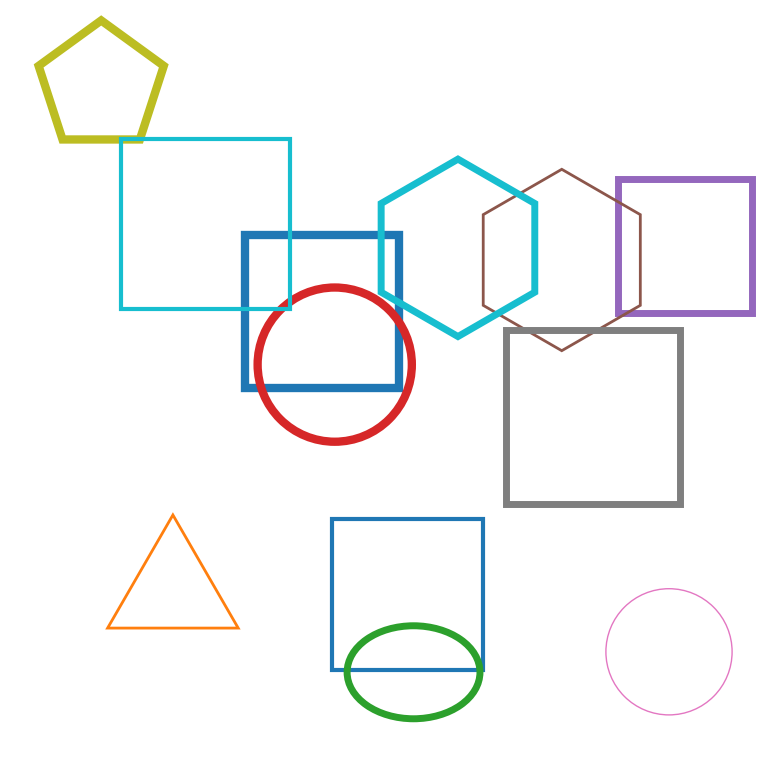[{"shape": "square", "thickness": 1.5, "radius": 0.49, "center": [0.529, 0.228]}, {"shape": "square", "thickness": 3, "radius": 0.5, "center": [0.418, 0.595]}, {"shape": "triangle", "thickness": 1, "radius": 0.49, "center": [0.225, 0.233]}, {"shape": "oval", "thickness": 2.5, "radius": 0.43, "center": [0.537, 0.127]}, {"shape": "circle", "thickness": 3, "radius": 0.5, "center": [0.435, 0.526]}, {"shape": "square", "thickness": 2.5, "radius": 0.44, "center": [0.889, 0.681]}, {"shape": "hexagon", "thickness": 1, "radius": 0.59, "center": [0.73, 0.662]}, {"shape": "circle", "thickness": 0.5, "radius": 0.41, "center": [0.869, 0.154]}, {"shape": "square", "thickness": 2.5, "radius": 0.56, "center": [0.77, 0.459]}, {"shape": "pentagon", "thickness": 3, "radius": 0.43, "center": [0.131, 0.888]}, {"shape": "hexagon", "thickness": 2.5, "radius": 0.58, "center": [0.595, 0.678]}, {"shape": "square", "thickness": 1.5, "radius": 0.55, "center": [0.267, 0.709]}]